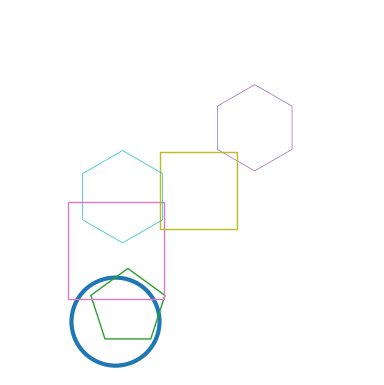[{"shape": "circle", "thickness": 3, "radius": 0.57, "center": [0.3, 0.165]}, {"shape": "pentagon", "thickness": 1, "radius": 0.51, "center": [0.332, 0.202]}, {"shape": "hexagon", "thickness": 0.5, "radius": 0.56, "center": [0.662, 0.668]}, {"shape": "square", "thickness": 1, "radius": 0.63, "center": [0.301, 0.349]}, {"shape": "square", "thickness": 1, "radius": 0.5, "center": [0.515, 0.505]}, {"shape": "hexagon", "thickness": 0.5, "radius": 0.6, "center": [0.318, 0.489]}]